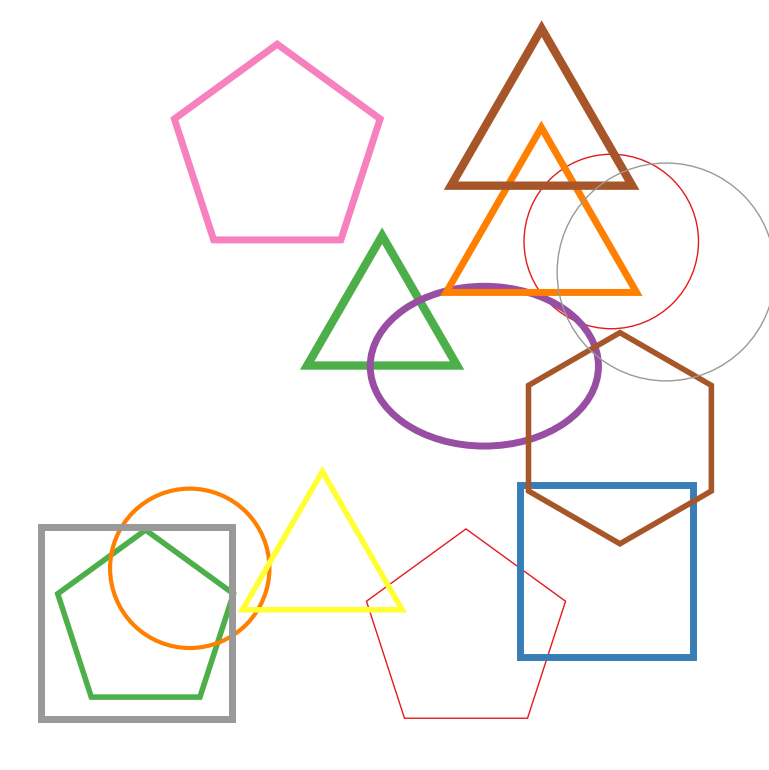[{"shape": "circle", "thickness": 0.5, "radius": 0.57, "center": [0.794, 0.686]}, {"shape": "pentagon", "thickness": 0.5, "radius": 0.68, "center": [0.605, 0.177]}, {"shape": "square", "thickness": 2.5, "radius": 0.56, "center": [0.788, 0.258]}, {"shape": "pentagon", "thickness": 2, "radius": 0.6, "center": [0.189, 0.192]}, {"shape": "triangle", "thickness": 3, "radius": 0.56, "center": [0.496, 0.581]}, {"shape": "oval", "thickness": 2.5, "radius": 0.74, "center": [0.629, 0.524]}, {"shape": "circle", "thickness": 1.5, "radius": 0.52, "center": [0.246, 0.262]}, {"shape": "triangle", "thickness": 2.5, "radius": 0.71, "center": [0.703, 0.692]}, {"shape": "triangle", "thickness": 2, "radius": 0.6, "center": [0.419, 0.268]}, {"shape": "triangle", "thickness": 3, "radius": 0.68, "center": [0.703, 0.827]}, {"shape": "hexagon", "thickness": 2, "radius": 0.69, "center": [0.805, 0.431]}, {"shape": "pentagon", "thickness": 2.5, "radius": 0.7, "center": [0.36, 0.802]}, {"shape": "square", "thickness": 2.5, "radius": 0.62, "center": [0.177, 0.191]}, {"shape": "circle", "thickness": 0.5, "radius": 0.71, "center": [0.865, 0.647]}]